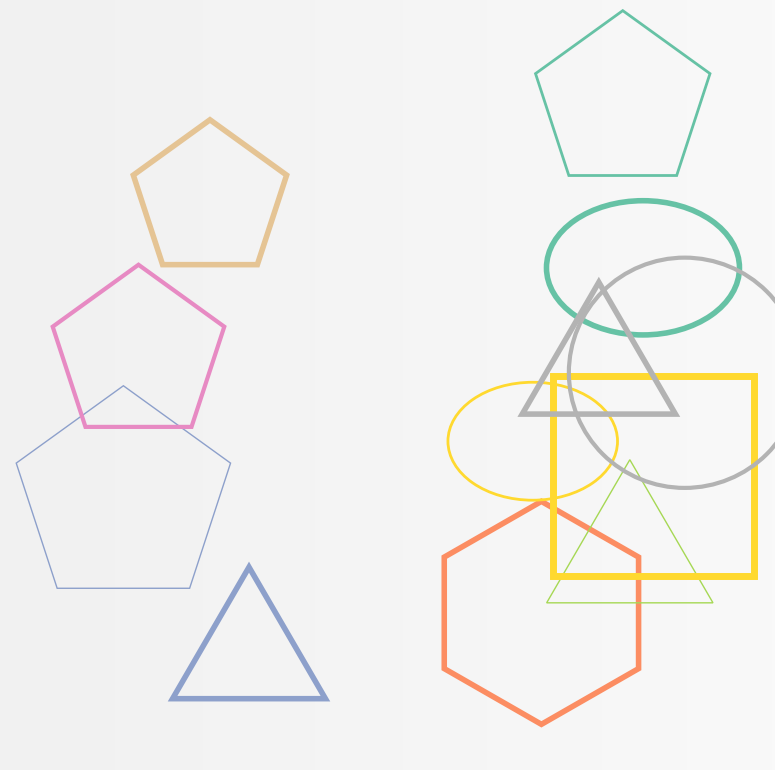[{"shape": "oval", "thickness": 2, "radius": 0.62, "center": [0.83, 0.652]}, {"shape": "pentagon", "thickness": 1, "radius": 0.59, "center": [0.804, 0.868]}, {"shape": "hexagon", "thickness": 2, "radius": 0.72, "center": [0.699, 0.204]}, {"shape": "pentagon", "thickness": 0.5, "radius": 0.73, "center": [0.159, 0.354]}, {"shape": "triangle", "thickness": 2, "radius": 0.57, "center": [0.321, 0.15]}, {"shape": "pentagon", "thickness": 1.5, "radius": 0.58, "center": [0.179, 0.54]}, {"shape": "triangle", "thickness": 0.5, "radius": 0.62, "center": [0.813, 0.279]}, {"shape": "square", "thickness": 2.5, "radius": 0.65, "center": [0.844, 0.381]}, {"shape": "oval", "thickness": 1, "radius": 0.55, "center": [0.687, 0.427]}, {"shape": "pentagon", "thickness": 2, "radius": 0.52, "center": [0.271, 0.74]}, {"shape": "circle", "thickness": 1.5, "radius": 0.75, "center": [0.884, 0.516]}, {"shape": "triangle", "thickness": 2, "radius": 0.57, "center": [0.773, 0.519]}]